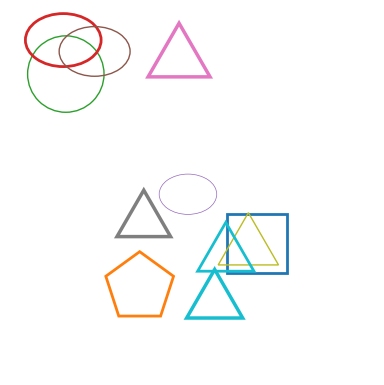[{"shape": "square", "thickness": 2, "radius": 0.39, "center": [0.667, 0.367]}, {"shape": "pentagon", "thickness": 2, "radius": 0.46, "center": [0.363, 0.254]}, {"shape": "circle", "thickness": 1, "radius": 0.5, "center": [0.171, 0.808]}, {"shape": "oval", "thickness": 2, "radius": 0.49, "center": [0.164, 0.896]}, {"shape": "oval", "thickness": 0.5, "radius": 0.37, "center": [0.488, 0.495]}, {"shape": "oval", "thickness": 1, "radius": 0.46, "center": [0.246, 0.866]}, {"shape": "triangle", "thickness": 2.5, "radius": 0.46, "center": [0.465, 0.847]}, {"shape": "triangle", "thickness": 2.5, "radius": 0.4, "center": [0.373, 0.426]}, {"shape": "triangle", "thickness": 1, "radius": 0.45, "center": [0.645, 0.357]}, {"shape": "triangle", "thickness": 2.5, "radius": 0.42, "center": [0.558, 0.216]}, {"shape": "triangle", "thickness": 2, "radius": 0.42, "center": [0.586, 0.338]}]